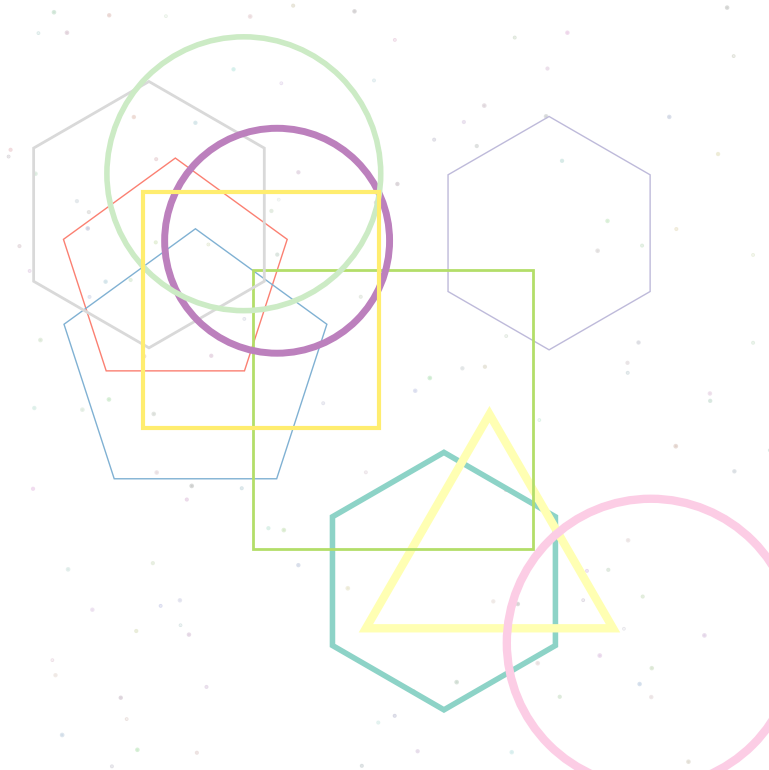[{"shape": "hexagon", "thickness": 2, "radius": 0.84, "center": [0.577, 0.245]}, {"shape": "triangle", "thickness": 3, "radius": 0.93, "center": [0.636, 0.277]}, {"shape": "hexagon", "thickness": 0.5, "radius": 0.76, "center": [0.713, 0.697]}, {"shape": "pentagon", "thickness": 0.5, "radius": 0.76, "center": [0.228, 0.642]}, {"shape": "pentagon", "thickness": 0.5, "radius": 0.9, "center": [0.254, 0.523]}, {"shape": "square", "thickness": 1, "radius": 0.91, "center": [0.51, 0.468]}, {"shape": "circle", "thickness": 3, "radius": 0.94, "center": [0.845, 0.165]}, {"shape": "hexagon", "thickness": 1, "radius": 0.86, "center": [0.193, 0.721]}, {"shape": "circle", "thickness": 2.5, "radius": 0.73, "center": [0.36, 0.687]}, {"shape": "circle", "thickness": 2, "radius": 0.89, "center": [0.317, 0.774]}, {"shape": "square", "thickness": 1.5, "radius": 0.77, "center": [0.339, 0.598]}]